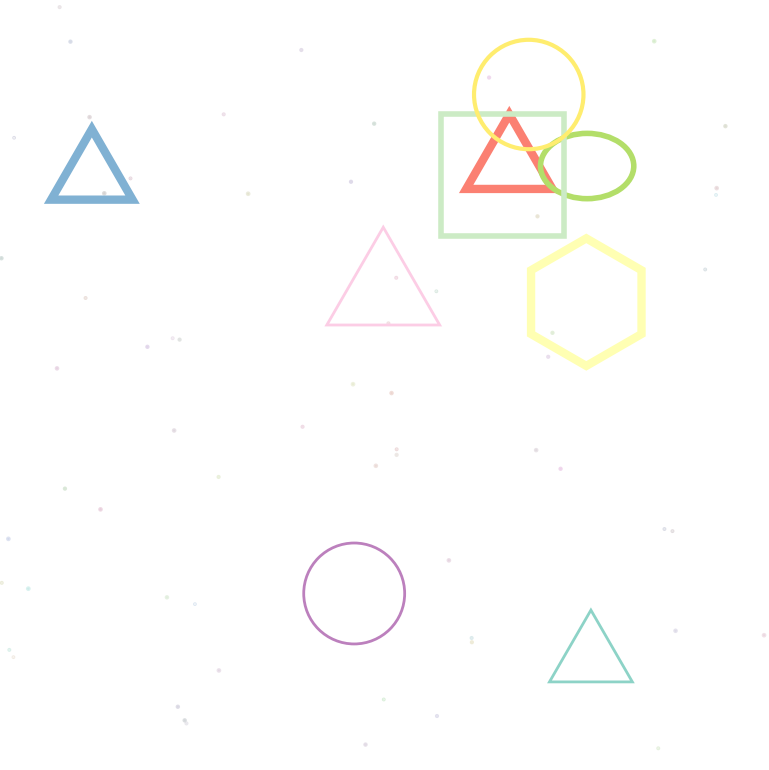[{"shape": "triangle", "thickness": 1, "radius": 0.31, "center": [0.767, 0.145]}, {"shape": "hexagon", "thickness": 3, "radius": 0.41, "center": [0.761, 0.608]}, {"shape": "triangle", "thickness": 3, "radius": 0.32, "center": [0.661, 0.787]}, {"shape": "triangle", "thickness": 3, "radius": 0.31, "center": [0.119, 0.771]}, {"shape": "oval", "thickness": 2, "radius": 0.3, "center": [0.763, 0.784]}, {"shape": "triangle", "thickness": 1, "radius": 0.42, "center": [0.498, 0.62]}, {"shape": "circle", "thickness": 1, "radius": 0.33, "center": [0.46, 0.229]}, {"shape": "square", "thickness": 2, "radius": 0.4, "center": [0.653, 0.773]}, {"shape": "circle", "thickness": 1.5, "radius": 0.36, "center": [0.687, 0.877]}]